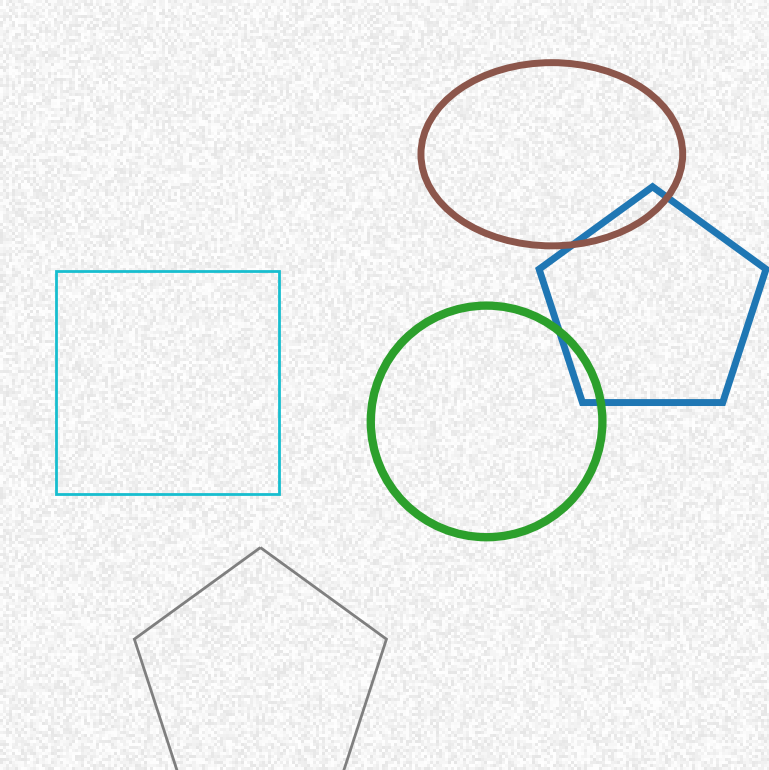[{"shape": "pentagon", "thickness": 2.5, "radius": 0.77, "center": [0.847, 0.603]}, {"shape": "circle", "thickness": 3, "radius": 0.75, "center": [0.632, 0.453]}, {"shape": "oval", "thickness": 2.5, "radius": 0.85, "center": [0.717, 0.8]}, {"shape": "pentagon", "thickness": 1, "radius": 0.86, "center": [0.338, 0.117]}, {"shape": "square", "thickness": 1, "radius": 0.72, "center": [0.218, 0.504]}]